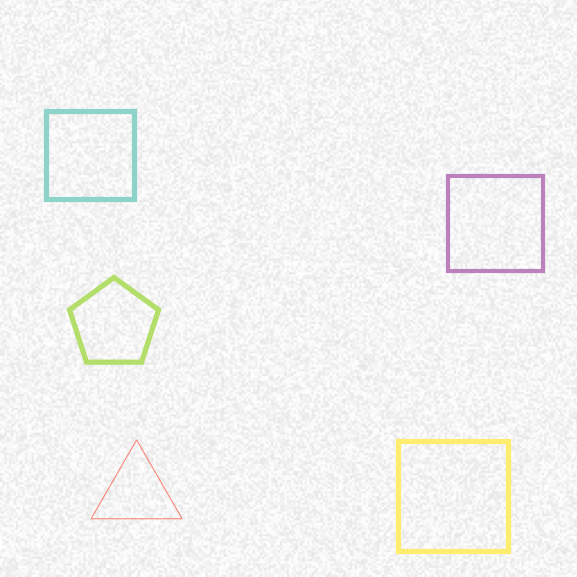[{"shape": "square", "thickness": 2.5, "radius": 0.38, "center": [0.156, 0.731]}, {"shape": "triangle", "thickness": 0.5, "radius": 0.46, "center": [0.237, 0.146]}, {"shape": "pentagon", "thickness": 2.5, "radius": 0.41, "center": [0.197, 0.438]}, {"shape": "square", "thickness": 2, "radius": 0.41, "center": [0.858, 0.612]}, {"shape": "square", "thickness": 2.5, "radius": 0.48, "center": [0.784, 0.14]}]